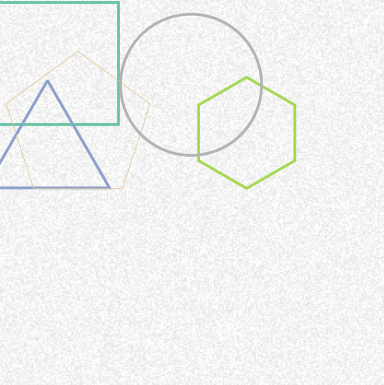[{"shape": "square", "thickness": 2, "radius": 0.8, "center": [0.148, 0.836]}, {"shape": "triangle", "thickness": 2, "radius": 0.93, "center": [0.123, 0.605]}, {"shape": "hexagon", "thickness": 2, "radius": 0.72, "center": [0.641, 0.655]}, {"shape": "pentagon", "thickness": 0.5, "radius": 0.98, "center": [0.203, 0.67]}, {"shape": "circle", "thickness": 2, "radius": 0.92, "center": [0.496, 0.78]}]